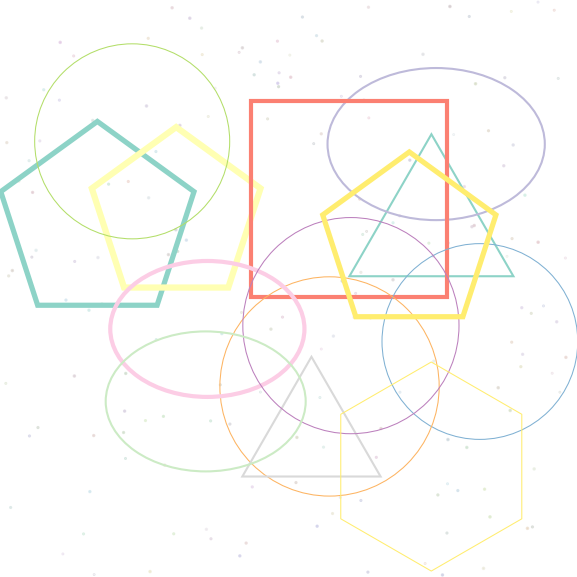[{"shape": "triangle", "thickness": 1, "radius": 0.82, "center": [0.747, 0.603]}, {"shape": "pentagon", "thickness": 2.5, "radius": 0.88, "center": [0.169, 0.613]}, {"shape": "pentagon", "thickness": 3, "radius": 0.77, "center": [0.305, 0.625]}, {"shape": "oval", "thickness": 1, "radius": 0.94, "center": [0.755, 0.75]}, {"shape": "square", "thickness": 2, "radius": 0.85, "center": [0.604, 0.655]}, {"shape": "circle", "thickness": 0.5, "radius": 0.85, "center": [0.831, 0.408]}, {"shape": "circle", "thickness": 0.5, "radius": 0.95, "center": [0.571, 0.33]}, {"shape": "circle", "thickness": 0.5, "radius": 0.84, "center": [0.229, 0.754]}, {"shape": "oval", "thickness": 2, "radius": 0.84, "center": [0.359, 0.43]}, {"shape": "triangle", "thickness": 1, "radius": 0.69, "center": [0.539, 0.243]}, {"shape": "circle", "thickness": 0.5, "radius": 0.94, "center": [0.608, 0.435]}, {"shape": "oval", "thickness": 1, "radius": 0.87, "center": [0.356, 0.304]}, {"shape": "pentagon", "thickness": 2.5, "radius": 0.79, "center": [0.709, 0.578]}, {"shape": "hexagon", "thickness": 0.5, "radius": 0.9, "center": [0.747, 0.191]}]